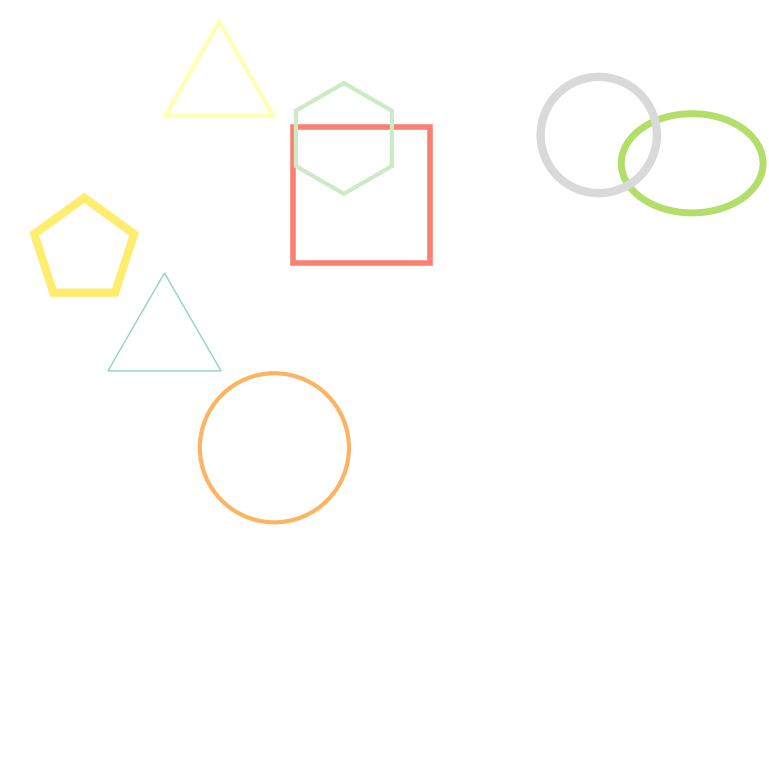[{"shape": "triangle", "thickness": 0.5, "radius": 0.42, "center": [0.214, 0.561]}, {"shape": "triangle", "thickness": 1.5, "radius": 0.41, "center": [0.285, 0.89]}, {"shape": "square", "thickness": 2, "radius": 0.44, "center": [0.47, 0.747]}, {"shape": "circle", "thickness": 1.5, "radius": 0.48, "center": [0.356, 0.418]}, {"shape": "oval", "thickness": 2.5, "radius": 0.46, "center": [0.899, 0.788]}, {"shape": "circle", "thickness": 3, "radius": 0.38, "center": [0.778, 0.825]}, {"shape": "hexagon", "thickness": 1.5, "radius": 0.36, "center": [0.447, 0.82]}, {"shape": "pentagon", "thickness": 3, "radius": 0.34, "center": [0.109, 0.675]}]